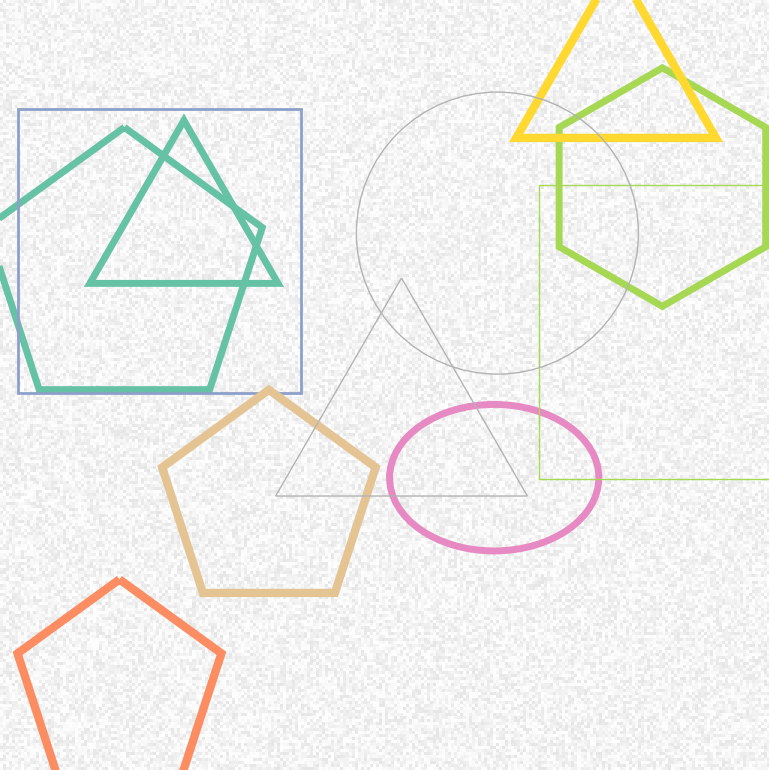[{"shape": "pentagon", "thickness": 2.5, "radius": 0.94, "center": [0.162, 0.646]}, {"shape": "triangle", "thickness": 2.5, "radius": 0.71, "center": [0.239, 0.703]}, {"shape": "pentagon", "thickness": 3, "radius": 0.7, "center": [0.155, 0.108]}, {"shape": "square", "thickness": 1, "radius": 0.92, "center": [0.207, 0.674]}, {"shape": "oval", "thickness": 2.5, "radius": 0.68, "center": [0.642, 0.38]}, {"shape": "square", "thickness": 0.5, "radius": 0.95, "center": [0.89, 0.569]}, {"shape": "hexagon", "thickness": 2.5, "radius": 0.77, "center": [0.86, 0.757]}, {"shape": "triangle", "thickness": 3, "radius": 0.75, "center": [0.8, 0.896]}, {"shape": "pentagon", "thickness": 3, "radius": 0.73, "center": [0.349, 0.348]}, {"shape": "circle", "thickness": 0.5, "radius": 0.92, "center": [0.646, 0.697]}, {"shape": "triangle", "thickness": 0.5, "radius": 0.94, "center": [0.521, 0.45]}]